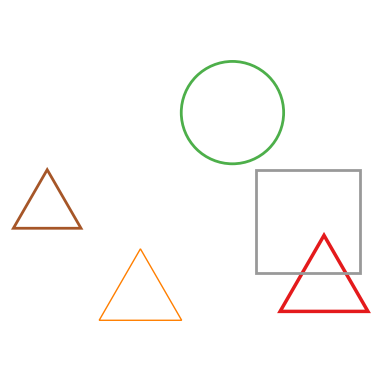[{"shape": "triangle", "thickness": 2.5, "radius": 0.66, "center": [0.842, 0.257]}, {"shape": "circle", "thickness": 2, "radius": 0.66, "center": [0.604, 0.708]}, {"shape": "triangle", "thickness": 1, "radius": 0.62, "center": [0.365, 0.23]}, {"shape": "triangle", "thickness": 2, "radius": 0.51, "center": [0.123, 0.458]}, {"shape": "square", "thickness": 2, "radius": 0.67, "center": [0.8, 0.424]}]